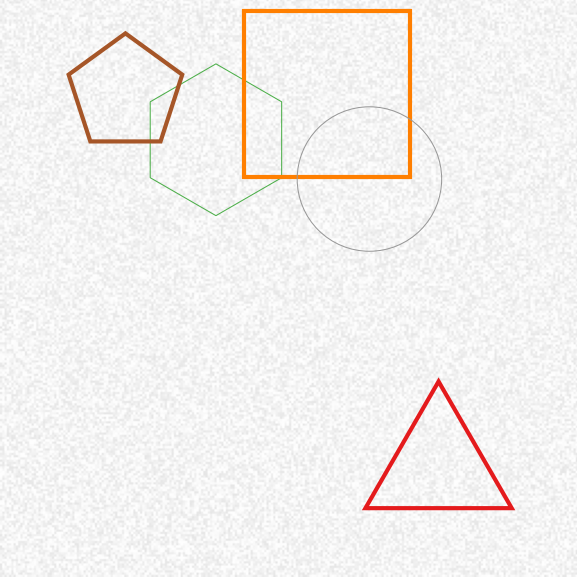[{"shape": "triangle", "thickness": 2, "radius": 0.73, "center": [0.759, 0.192]}, {"shape": "hexagon", "thickness": 0.5, "radius": 0.66, "center": [0.374, 0.757]}, {"shape": "square", "thickness": 2, "radius": 0.72, "center": [0.566, 0.837]}, {"shape": "pentagon", "thickness": 2, "radius": 0.52, "center": [0.217, 0.838]}, {"shape": "circle", "thickness": 0.5, "radius": 0.63, "center": [0.64, 0.689]}]